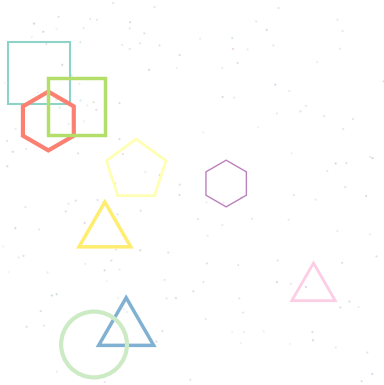[{"shape": "square", "thickness": 1.5, "radius": 0.4, "center": [0.102, 0.811]}, {"shape": "pentagon", "thickness": 2, "radius": 0.41, "center": [0.354, 0.557]}, {"shape": "hexagon", "thickness": 3, "radius": 0.38, "center": [0.126, 0.686]}, {"shape": "triangle", "thickness": 2.5, "radius": 0.41, "center": [0.328, 0.144]}, {"shape": "square", "thickness": 2.5, "radius": 0.37, "center": [0.198, 0.722]}, {"shape": "triangle", "thickness": 2, "radius": 0.33, "center": [0.814, 0.252]}, {"shape": "hexagon", "thickness": 1, "radius": 0.3, "center": [0.587, 0.523]}, {"shape": "circle", "thickness": 3, "radius": 0.43, "center": [0.244, 0.105]}, {"shape": "triangle", "thickness": 2.5, "radius": 0.39, "center": [0.272, 0.398]}]